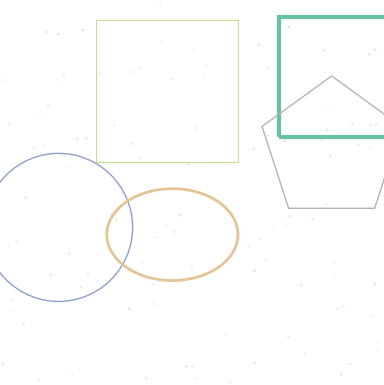[{"shape": "square", "thickness": 3, "radius": 0.78, "center": [0.879, 0.8]}, {"shape": "circle", "thickness": 1, "radius": 0.96, "center": [0.152, 0.409]}, {"shape": "square", "thickness": 0.5, "radius": 0.92, "center": [0.435, 0.764]}, {"shape": "oval", "thickness": 2, "radius": 0.85, "center": [0.448, 0.391]}, {"shape": "pentagon", "thickness": 1, "radius": 0.95, "center": [0.861, 0.613]}]